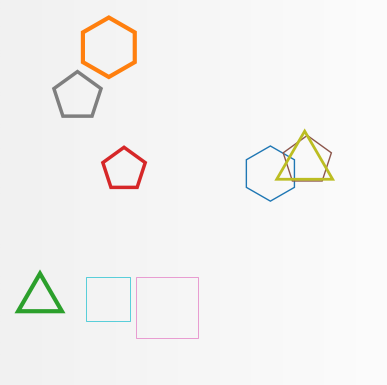[{"shape": "hexagon", "thickness": 1, "radius": 0.36, "center": [0.698, 0.549]}, {"shape": "hexagon", "thickness": 3, "radius": 0.39, "center": [0.281, 0.877]}, {"shape": "triangle", "thickness": 3, "radius": 0.33, "center": [0.103, 0.224]}, {"shape": "pentagon", "thickness": 2.5, "radius": 0.29, "center": [0.32, 0.56]}, {"shape": "pentagon", "thickness": 1, "radius": 0.33, "center": [0.793, 0.583]}, {"shape": "square", "thickness": 0.5, "radius": 0.4, "center": [0.431, 0.201]}, {"shape": "pentagon", "thickness": 2.5, "radius": 0.32, "center": [0.2, 0.75]}, {"shape": "triangle", "thickness": 2, "radius": 0.42, "center": [0.786, 0.576]}, {"shape": "square", "thickness": 0.5, "radius": 0.29, "center": [0.279, 0.223]}]